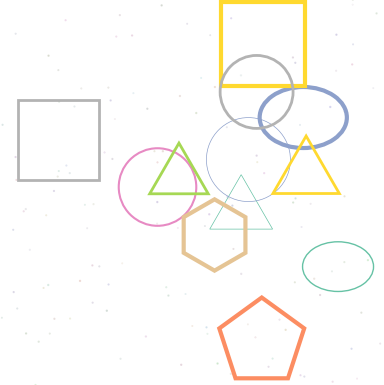[{"shape": "oval", "thickness": 1, "radius": 0.46, "center": [0.878, 0.307]}, {"shape": "triangle", "thickness": 0.5, "radius": 0.47, "center": [0.626, 0.452]}, {"shape": "pentagon", "thickness": 3, "radius": 0.58, "center": [0.68, 0.111]}, {"shape": "circle", "thickness": 0.5, "radius": 0.55, "center": [0.645, 0.586]}, {"shape": "oval", "thickness": 3, "radius": 0.57, "center": [0.788, 0.695]}, {"shape": "circle", "thickness": 1.5, "radius": 0.5, "center": [0.409, 0.514]}, {"shape": "triangle", "thickness": 2, "radius": 0.44, "center": [0.465, 0.541]}, {"shape": "square", "thickness": 3, "radius": 0.55, "center": [0.684, 0.886]}, {"shape": "triangle", "thickness": 2, "radius": 0.5, "center": [0.795, 0.547]}, {"shape": "hexagon", "thickness": 3, "radius": 0.46, "center": [0.557, 0.39]}, {"shape": "square", "thickness": 2, "radius": 0.52, "center": [0.152, 0.637]}, {"shape": "circle", "thickness": 2, "radius": 0.47, "center": [0.666, 0.761]}]